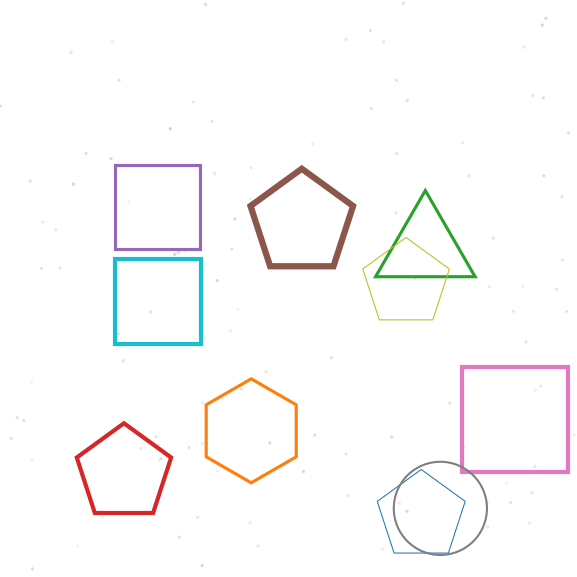[{"shape": "pentagon", "thickness": 0.5, "radius": 0.4, "center": [0.729, 0.106]}, {"shape": "hexagon", "thickness": 1.5, "radius": 0.45, "center": [0.435, 0.253]}, {"shape": "triangle", "thickness": 1.5, "radius": 0.5, "center": [0.737, 0.57]}, {"shape": "pentagon", "thickness": 2, "radius": 0.43, "center": [0.215, 0.18]}, {"shape": "square", "thickness": 1.5, "radius": 0.37, "center": [0.273, 0.641]}, {"shape": "pentagon", "thickness": 3, "radius": 0.47, "center": [0.523, 0.614]}, {"shape": "square", "thickness": 2, "radius": 0.46, "center": [0.891, 0.273]}, {"shape": "circle", "thickness": 1, "radius": 0.4, "center": [0.763, 0.119]}, {"shape": "pentagon", "thickness": 0.5, "radius": 0.39, "center": [0.703, 0.509]}, {"shape": "square", "thickness": 2, "radius": 0.37, "center": [0.273, 0.477]}]